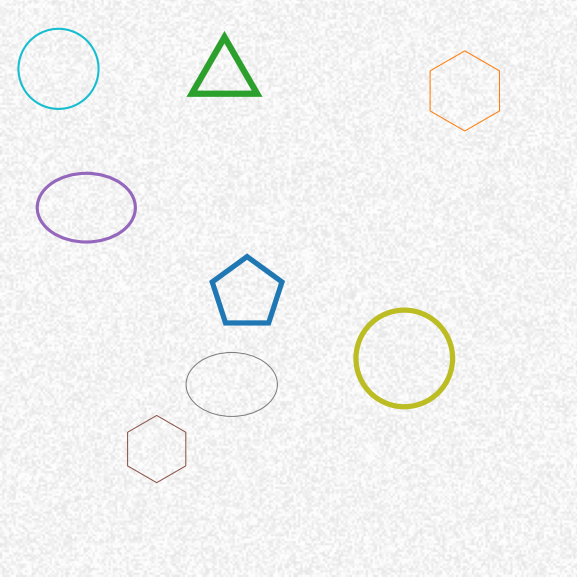[{"shape": "pentagon", "thickness": 2.5, "radius": 0.32, "center": [0.428, 0.491]}, {"shape": "hexagon", "thickness": 0.5, "radius": 0.35, "center": [0.805, 0.842]}, {"shape": "triangle", "thickness": 3, "radius": 0.33, "center": [0.389, 0.869]}, {"shape": "oval", "thickness": 1.5, "radius": 0.42, "center": [0.149, 0.64]}, {"shape": "hexagon", "thickness": 0.5, "radius": 0.29, "center": [0.271, 0.222]}, {"shape": "oval", "thickness": 0.5, "radius": 0.4, "center": [0.401, 0.333]}, {"shape": "circle", "thickness": 2.5, "radius": 0.42, "center": [0.7, 0.378]}, {"shape": "circle", "thickness": 1, "radius": 0.35, "center": [0.101, 0.88]}]